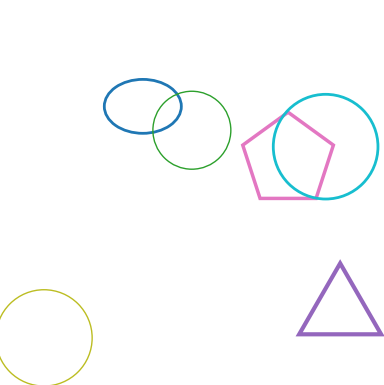[{"shape": "oval", "thickness": 2, "radius": 0.5, "center": [0.371, 0.724]}, {"shape": "circle", "thickness": 1, "radius": 0.51, "center": [0.498, 0.662]}, {"shape": "triangle", "thickness": 3, "radius": 0.61, "center": [0.884, 0.193]}, {"shape": "pentagon", "thickness": 2.5, "radius": 0.62, "center": [0.748, 0.585]}, {"shape": "circle", "thickness": 1, "radius": 0.63, "center": [0.114, 0.122]}, {"shape": "circle", "thickness": 2, "radius": 0.68, "center": [0.846, 0.619]}]